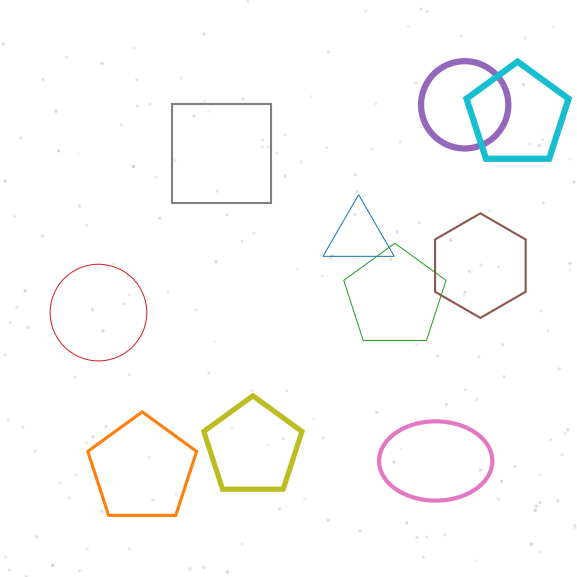[{"shape": "triangle", "thickness": 0.5, "radius": 0.36, "center": [0.621, 0.591]}, {"shape": "pentagon", "thickness": 1.5, "radius": 0.5, "center": [0.246, 0.187]}, {"shape": "pentagon", "thickness": 0.5, "radius": 0.47, "center": [0.684, 0.485]}, {"shape": "circle", "thickness": 0.5, "radius": 0.42, "center": [0.171, 0.458]}, {"shape": "circle", "thickness": 3, "radius": 0.38, "center": [0.805, 0.818]}, {"shape": "hexagon", "thickness": 1, "radius": 0.45, "center": [0.832, 0.539]}, {"shape": "oval", "thickness": 2, "radius": 0.49, "center": [0.754, 0.201]}, {"shape": "square", "thickness": 1, "radius": 0.43, "center": [0.384, 0.733]}, {"shape": "pentagon", "thickness": 2.5, "radius": 0.45, "center": [0.438, 0.224]}, {"shape": "pentagon", "thickness": 3, "radius": 0.46, "center": [0.896, 0.799]}]